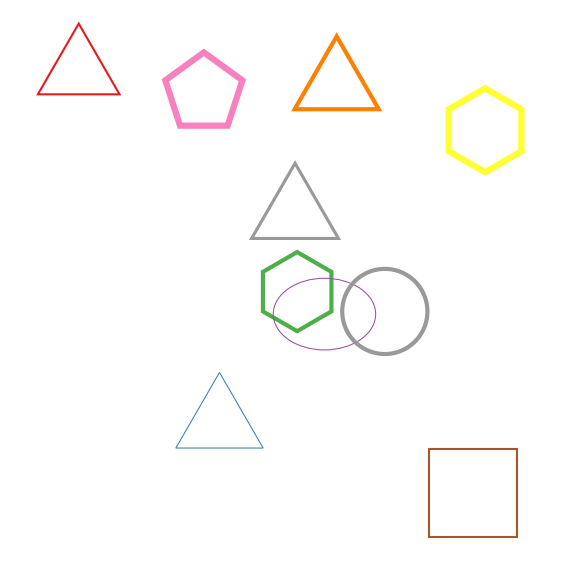[{"shape": "triangle", "thickness": 1, "radius": 0.41, "center": [0.136, 0.877]}, {"shape": "triangle", "thickness": 0.5, "radius": 0.44, "center": [0.38, 0.267]}, {"shape": "hexagon", "thickness": 2, "radius": 0.34, "center": [0.515, 0.494]}, {"shape": "oval", "thickness": 0.5, "radius": 0.44, "center": [0.562, 0.455]}, {"shape": "triangle", "thickness": 2, "radius": 0.42, "center": [0.583, 0.852]}, {"shape": "hexagon", "thickness": 3, "radius": 0.36, "center": [0.84, 0.774]}, {"shape": "square", "thickness": 1, "radius": 0.38, "center": [0.819, 0.145]}, {"shape": "pentagon", "thickness": 3, "radius": 0.35, "center": [0.353, 0.838]}, {"shape": "circle", "thickness": 2, "radius": 0.37, "center": [0.666, 0.46]}, {"shape": "triangle", "thickness": 1.5, "radius": 0.43, "center": [0.511, 0.63]}]